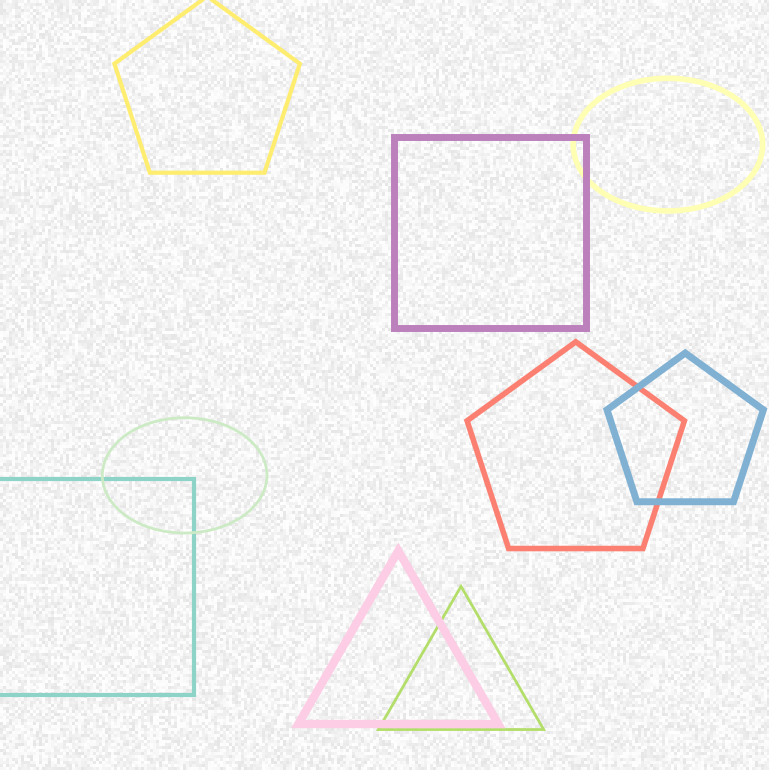[{"shape": "square", "thickness": 1.5, "radius": 0.7, "center": [0.112, 0.237]}, {"shape": "oval", "thickness": 2, "radius": 0.62, "center": [0.867, 0.812]}, {"shape": "pentagon", "thickness": 2, "radius": 0.74, "center": [0.748, 0.408]}, {"shape": "pentagon", "thickness": 2.5, "radius": 0.53, "center": [0.89, 0.435]}, {"shape": "triangle", "thickness": 1, "radius": 0.62, "center": [0.599, 0.115]}, {"shape": "triangle", "thickness": 3, "radius": 0.75, "center": [0.517, 0.135]}, {"shape": "square", "thickness": 2.5, "radius": 0.62, "center": [0.636, 0.698]}, {"shape": "oval", "thickness": 1, "radius": 0.53, "center": [0.24, 0.383]}, {"shape": "pentagon", "thickness": 1.5, "radius": 0.63, "center": [0.269, 0.878]}]